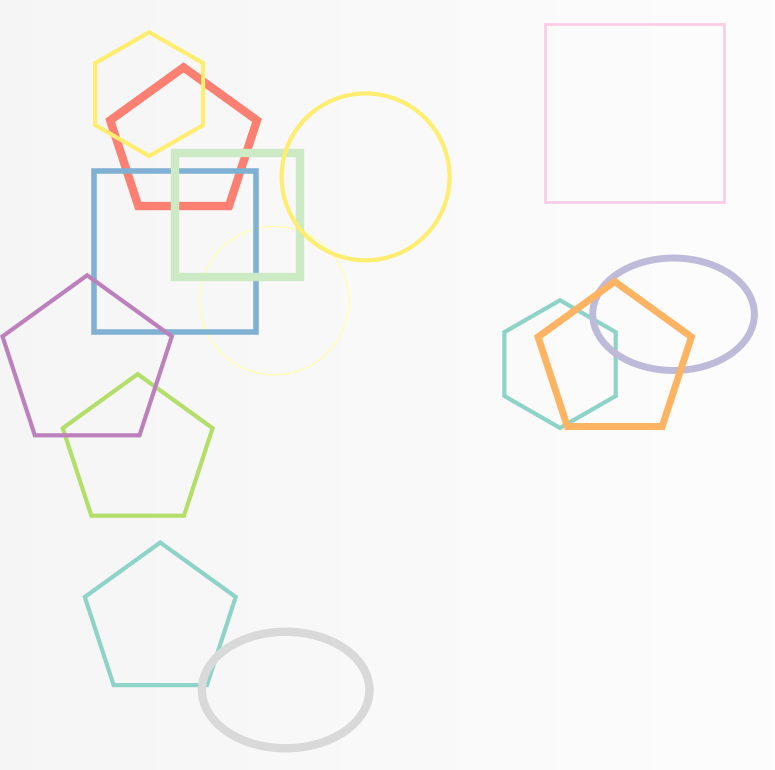[{"shape": "pentagon", "thickness": 1.5, "radius": 0.51, "center": [0.207, 0.193]}, {"shape": "hexagon", "thickness": 1.5, "radius": 0.41, "center": [0.723, 0.527]}, {"shape": "circle", "thickness": 0.5, "radius": 0.48, "center": [0.354, 0.61]}, {"shape": "oval", "thickness": 2.5, "radius": 0.52, "center": [0.869, 0.592]}, {"shape": "pentagon", "thickness": 3, "radius": 0.5, "center": [0.237, 0.813]}, {"shape": "square", "thickness": 2, "radius": 0.52, "center": [0.226, 0.674]}, {"shape": "pentagon", "thickness": 2.5, "radius": 0.52, "center": [0.793, 0.53]}, {"shape": "pentagon", "thickness": 1.5, "radius": 0.51, "center": [0.178, 0.412]}, {"shape": "square", "thickness": 1, "radius": 0.58, "center": [0.818, 0.854]}, {"shape": "oval", "thickness": 3, "radius": 0.54, "center": [0.369, 0.104]}, {"shape": "pentagon", "thickness": 1.5, "radius": 0.57, "center": [0.112, 0.528]}, {"shape": "square", "thickness": 3, "radius": 0.4, "center": [0.307, 0.721]}, {"shape": "hexagon", "thickness": 1.5, "radius": 0.4, "center": [0.192, 0.878]}, {"shape": "circle", "thickness": 1.5, "radius": 0.54, "center": [0.472, 0.77]}]